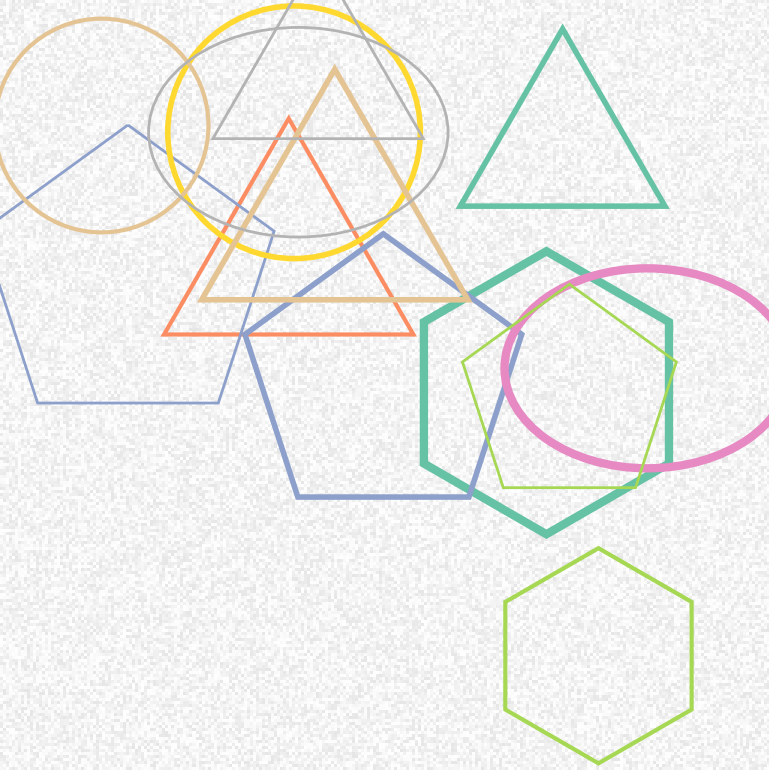[{"shape": "hexagon", "thickness": 3, "radius": 0.92, "center": [0.71, 0.49]}, {"shape": "triangle", "thickness": 2, "radius": 0.77, "center": [0.731, 0.809]}, {"shape": "triangle", "thickness": 1.5, "radius": 0.93, "center": [0.375, 0.659]}, {"shape": "pentagon", "thickness": 2, "radius": 0.94, "center": [0.498, 0.507]}, {"shape": "pentagon", "thickness": 1, "radius": 1.0, "center": [0.166, 0.638]}, {"shape": "oval", "thickness": 3, "radius": 0.93, "center": [0.841, 0.522]}, {"shape": "hexagon", "thickness": 1.5, "radius": 0.7, "center": [0.777, 0.148]}, {"shape": "pentagon", "thickness": 1, "radius": 0.73, "center": [0.74, 0.485]}, {"shape": "circle", "thickness": 2, "radius": 0.82, "center": [0.382, 0.828]}, {"shape": "circle", "thickness": 1.5, "radius": 0.69, "center": [0.132, 0.837]}, {"shape": "triangle", "thickness": 2, "radius": 1.0, "center": [0.435, 0.71]}, {"shape": "triangle", "thickness": 1, "radius": 0.79, "center": [0.413, 0.899]}, {"shape": "oval", "thickness": 1, "radius": 0.97, "center": [0.387, 0.828]}]